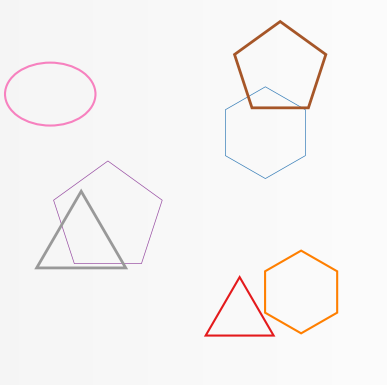[{"shape": "triangle", "thickness": 1.5, "radius": 0.51, "center": [0.618, 0.179]}, {"shape": "hexagon", "thickness": 0.5, "radius": 0.6, "center": [0.685, 0.655]}, {"shape": "pentagon", "thickness": 0.5, "radius": 0.74, "center": [0.278, 0.434]}, {"shape": "hexagon", "thickness": 1.5, "radius": 0.54, "center": [0.777, 0.242]}, {"shape": "pentagon", "thickness": 2, "radius": 0.62, "center": [0.723, 0.82]}, {"shape": "oval", "thickness": 1.5, "radius": 0.58, "center": [0.13, 0.756]}, {"shape": "triangle", "thickness": 2, "radius": 0.66, "center": [0.21, 0.37]}]